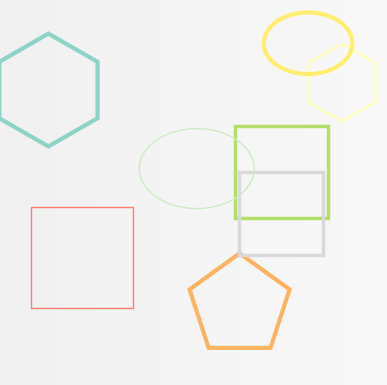[{"shape": "hexagon", "thickness": 3, "radius": 0.73, "center": [0.125, 0.766]}, {"shape": "hexagon", "thickness": 1.5, "radius": 0.5, "center": [0.882, 0.786]}, {"shape": "square", "thickness": 1, "radius": 0.66, "center": [0.21, 0.33]}, {"shape": "pentagon", "thickness": 3, "radius": 0.68, "center": [0.618, 0.206]}, {"shape": "square", "thickness": 2.5, "radius": 0.6, "center": [0.725, 0.553]}, {"shape": "square", "thickness": 2.5, "radius": 0.54, "center": [0.725, 0.445]}, {"shape": "oval", "thickness": 1, "radius": 0.74, "center": [0.508, 0.562]}, {"shape": "oval", "thickness": 3, "radius": 0.57, "center": [0.795, 0.888]}]